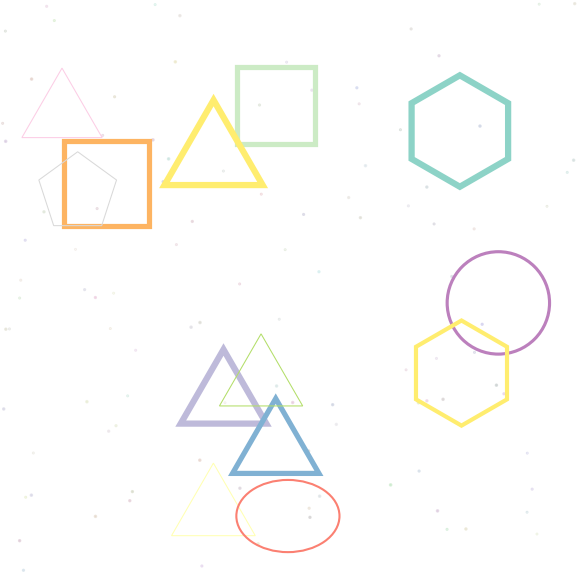[{"shape": "hexagon", "thickness": 3, "radius": 0.48, "center": [0.796, 0.772]}, {"shape": "triangle", "thickness": 0.5, "radius": 0.42, "center": [0.37, 0.113]}, {"shape": "triangle", "thickness": 3, "radius": 0.43, "center": [0.387, 0.308]}, {"shape": "oval", "thickness": 1, "radius": 0.45, "center": [0.499, 0.106]}, {"shape": "triangle", "thickness": 2.5, "radius": 0.43, "center": [0.477, 0.223]}, {"shape": "square", "thickness": 2.5, "radius": 0.37, "center": [0.184, 0.681]}, {"shape": "triangle", "thickness": 0.5, "radius": 0.42, "center": [0.452, 0.338]}, {"shape": "triangle", "thickness": 0.5, "radius": 0.4, "center": [0.107, 0.801]}, {"shape": "pentagon", "thickness": 0.5, "radius": 0.35, "center": [0.135, 0.666]}, {"shape": "circle", "thickness": 1.5, "radius": 0.44, "center": [0.863, 0.475]}, {"shape": "square", "thickness": 2.5, "radius": 0.34, "center": [0.478, 0.816]}, {"shape": "hexagon", "thickness": 2, "radius": 0.46, "center": [0.799, 0.353]}, {"shape": "triangle", "thickness": 3, "radius": 0.49, "center": [0.37, 0.728]}]